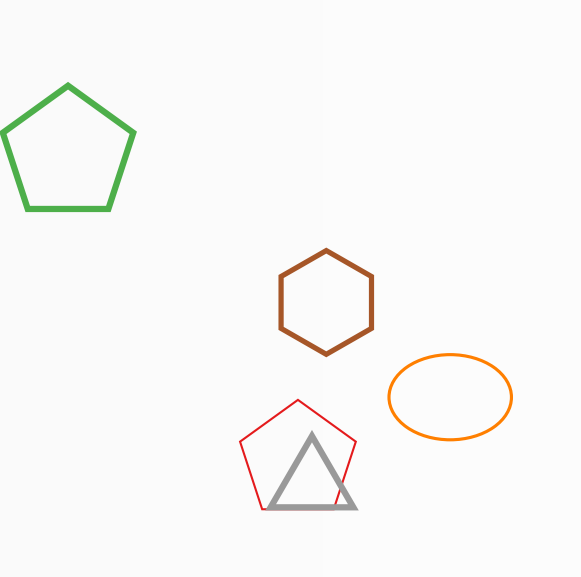[{"shape": "pentagon", "thickness": 1, "radius": 0.52, "center": [0.513, 0.202]}, {"shape": "pentagon", "thickness": 3, "radius": 0.59, "center": [0.117, 0.733]}, {"shape": "oval", "thickness": 1.5, "radius": 0.53, "center": [0.775, 0.311]}, {"shape": "hexagon", "thickness": 2.5, "radius": 0.45, "center": [0.561, 0.475]}, {"shape": "triangle", "thickness": 3, "radius": 0.41, "center": [0.537, 0.162]}]